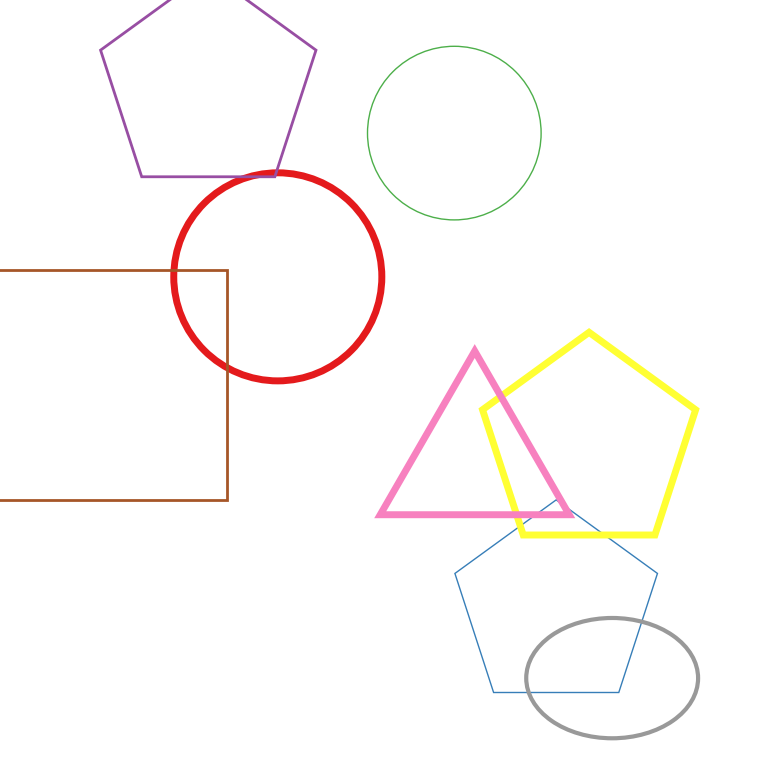[{"shape": "circle", "thickness": 2.5, "radius": 0.68, "center": [0.361, 0.64]}, {"shape": "pentagon", "thickness": 0.5, "radius": 0.69, "center": [0.722, 0.213]}, {"shape": "circle", "thickness": 0.5, "radius": 0.56, "center": [0.59, 0.827]}, {"shape": "pentagon", "thickness": 1, "radius": 0.74, "center": [0.27, 0.889]}, {"shape": "pentagon", "thickness": 2.5, "radius": 0.73, "center": [0.765, 0.423]}, {"shape": "square", "thickness": 1, "radius": 0.75, "center": [0.145, 0.5]}, {"shape": "triangle", "thickness": 2.5, "radius": 0.71, "center": [0.617, 0.402]}, {"shape": "oval", "thickness": 1.5, "radius": 0.56, "center": [0.795, 0.119]}]